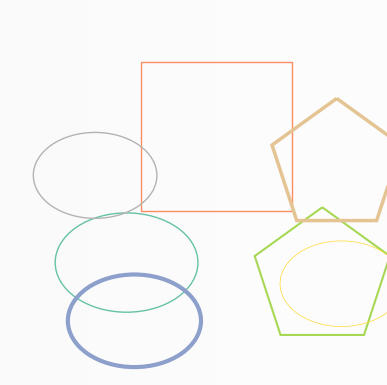[{"shape": "oval", "thickness": 1, "radius": 0.92, "center": [0.327, 0.318]}, {"shape": "square", "thickness": 1, "radius": 0.97, "center": [0.558, 0.646]}, {"shape": "oval", "thickness": 3, "radius": 0.86, "center": [0.347, 0.167]}, {"shape": "pentagon", "thickness": 1.5, "radius": 0.92, "center": [0.832, 0.278]}, {"shape": "oval", "thickness": 0.5, "radius": 0.79, "center": [0.882, 0.263]}, {"shape": "pentagon", "thickness": 2.5, "radius": 0.88, "center": [0.869, 0.569]}, {"shape": "oval", "thickness": 1, "radius": 0.8, "center": [0.245, 0.544]}]